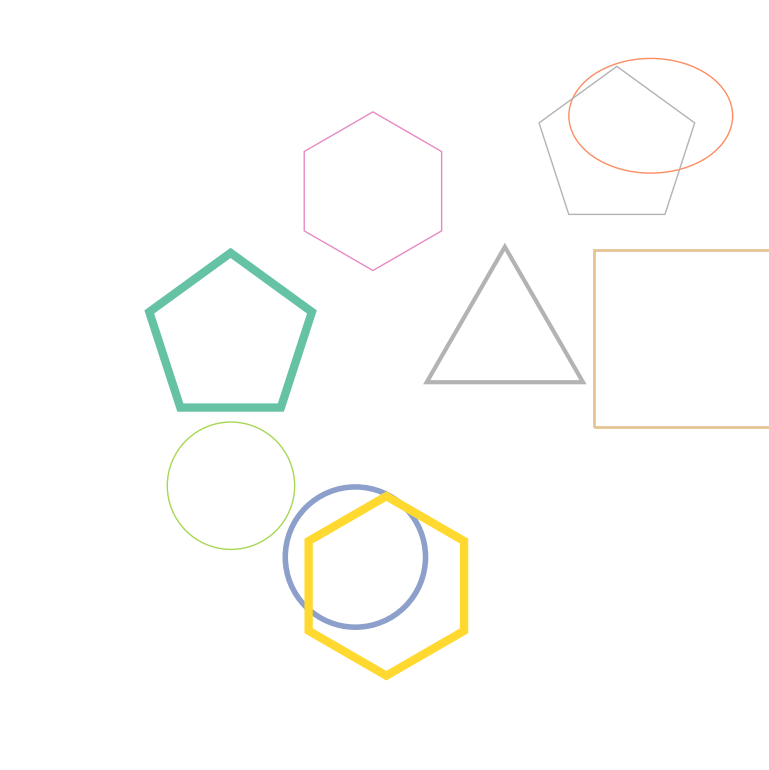[{"shape": "pentagon", "thickness": 3, "radius": 0.56, "center": [0.299, 0.561]}, {"shape": "oval", "thickness": 0.5, "radius": 0.53, "center": [0.845, 0.85]}, {"shape": "circle", "thickness": 2, "radius": 0.46, "center": [0.462, 0.277]}, {"shape": "hexagon", "thickness": 0.5, "radius": 0.52, "center": [0.484, 0.752]}, {"shape": "circle", "thickness": 0.5, "radius": 0.41, "center": [0.3, 0.369]}, {"shape": "hexagon", "thickness": 3, "radius": 0.58, "center": [0.502, 0.239]}, {"shape": "square", "thickness": 1, "radius": 0.57, "center": [0.886, 0.561]}, {"shape": "pentagon", "thickness": 0.5, "radius": 0.53, "center": [0.801, 0.808]}, {"shape": "triangle", "thickness": 1.5, "radius": 0.59, "center": [0.656, 0.562]}]